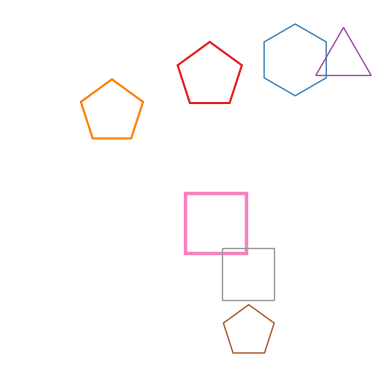[{"shape": "pentagon", "thickness": 1.5, "radius": 0.44, "center": [0.545, 0.803]}, {"shape": "hexagon", "thickness": 1, "radius": 0.47, "center": [0.767, 0.844]}, {"shape": "triangle", "thickness": 1, "radius": 0.42, "center": [0.892, 0.846]}, {"shape": "pentagon", "thickness": 1.5, "radius": 0.42, "center": [0.291, 0.709]}, {"shape": "pentagon", "thickness": 1, "radius": 0.35, "center": [0.646, 0.139]}, {"shape": "square", "thickness": 2.5, "radius": 0.39, "center": [0.559, 0.421]}, {"shape": "square", "thickness": 1, "radius": 0.34, "center": [0.645, 0.288]}]